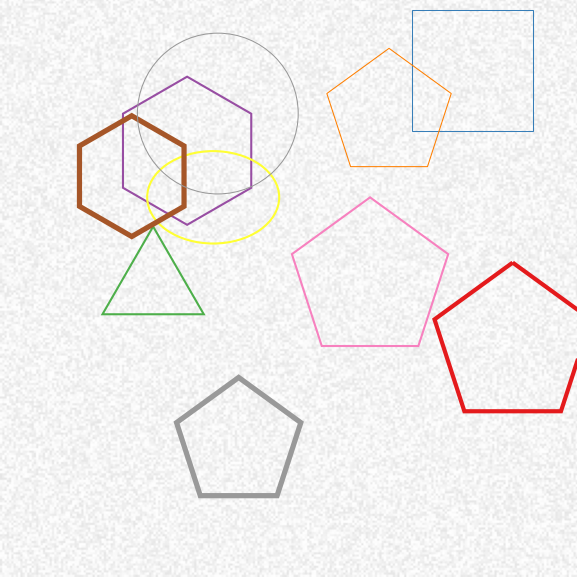[{"shape": "pentagon", "thickness": 2, "radius": 0.71, "center": [0.888, 0.402]}, {"shape": "square", "thickness": 0.5, "radius": 0.52, "center": [0.819, 0.878]}, {"shape": "triangle", "thickness": 1, "radius": 0.51, "center": [0.265, 0.506]}, {"shape": "hexagon", "thickness": 1, "radius": 0.64, "center": [0.324, 0.738]}, {"shape": "pentagon", "thickness": 0.5, "radius": 0.57, "center": [0.674, 0.802]}, {"shape": "oval", "thickness": 1, "radius": 0.57, "center": [0.369, 0.657]}, {"shape": "hexagon", "thickness": 2.5, "radius": 0.52, "center": [0.228, 0.694]}, {"shape": "pentagon", "thickness": 1, "radius": 0.71, "center": [0.641, 0.515]}, {"shape": "pentagon", "thickness": 2.5, "radius": 0.57, "center": [0.413, 0.232]}, {"shape": "circle", "thickness": 0.5, "radius": 0.7, "center": [0.377, 0.803]}]